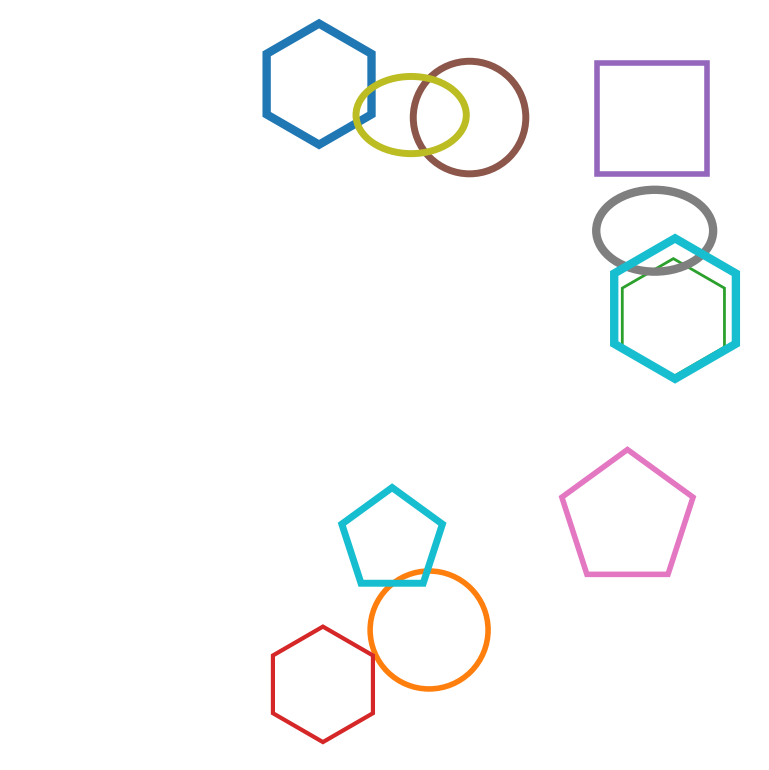[{"shape": "hexagon", "thickness": 3, "radius": 0.39, "center": [0.414, 0.891]}, {"shape": "circle", "thickness": 2, "radius": 0.38, "center": [0.557, 0.182]}, {"shape": "hexagon", "thickness": 1, "radius": 0.38, "center": [0.875, 0.588]}, {"shape": "hexagon", "thickness": 1.5, "radius": 0.37, "center": [0.419, 0.111]}, {"shape": "square", "thickness": 2, "radius": 0.36, "center": [0.847, 0.846]}, {"shape": "circle", "thickness": 2.5, "radius": 0.37, "center": [0.61, 0.847]}, {"shape": "pentagon", "thickness": 2, "radius": 0.45, "center": [0.815, 0.327]}, {"shape": "oval", "thickness": 3, "radius": 0.38, "center": [0.85, 0.7]}, {"shape": "oval", "thickness": 2.5, "radius": 0.36, "center": [0.534, 0.851]}, {"shape": "pentagon", "thickness": 2.5, "radius": 0.34, "center": [0.509, 0.298]}, {"shape": "hexagon", "thickness": 3, "radius": 0.46, "center": [0.877, 0.599]}]